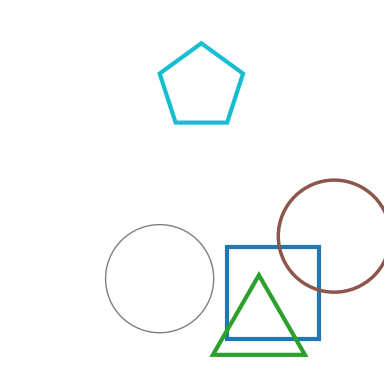[{"shape": "square", "thickness": 3, "radius": 0.6, "center": [0.709, 0.239]}, {"shape": "triangle", "thickness": 3, "radius": 0.69, "center": [0.673, 0.147]}, {"shape": "circle", "thickness": 2.5, "radius": 0.73, "center": [0.868, 0.387]}, {"shape": "circle", "thickness": 1, "radius": 0.7, "center": [0.415, 0.276]}, {"shape": "pentagon", "thickness": 3, "radius": 0.57, "center": [0.523, 0.774]}]